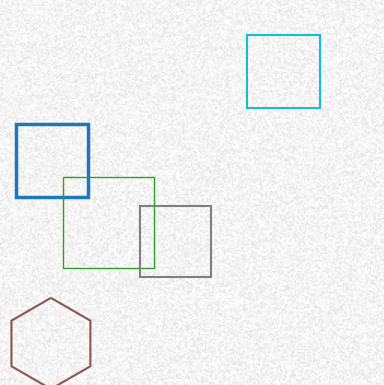[{"shape": "square", "thickness": 2.5, "radius": 0.47, "center": [0.136, 0.583]}, {"shape": "square", "thickness": 1, "radius": 0.59, "center": [0.282, 0.423]}, {"shape": "hexagon", "thickness": 1.5, "radius": 0.59, "center": [0.132, 0.108]}, {"shape": "square", "thickness": 1.5, "radius": 0.46, "center": [0.456, 0.373]}, {"shape": "square", "thickness": 1.5, "radius": 0.47, "center": [0.737, 0.814]}]